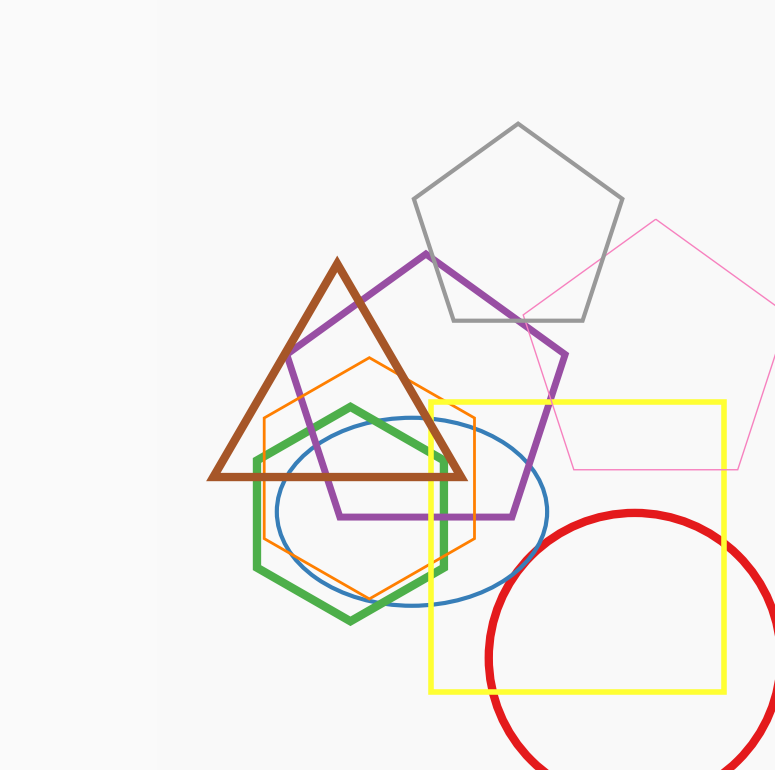[{"shape": "circle", "thickness": 3, "radius": 0.94, "center": [0.819, 0.145]}, {"shape": "oval", "thickness": 1.5, "radius": 0.87, "center": [0.532, 0.335]}, {"shape": "hexagon", "thickness": 3, "radius": 0.7, "center": [0.452, 0.332]}, {"shape": "pentagon", "thickness": 2.5, "radius": 0.94, "center": [0.55, 0.481]}, {"shape": "hexagon", "thickness": 1, "radius": 0.78, "center": [0.477, 0.379]}, {"shape": "square", "thickness": 2, "radius": 0.94, "center": [0.745, 0.29]}, {"shape": "triangle", "thickness": 3, "radius": 0.92, "center": [0.435, 0.473]}, {"shape": "pentagon", "thickness": 0.5, "radius": 0.9, "center": [0.846, 0.535]}, {"shape": "pentagon", "thickness": 1.5, "radius": 0.71, "center": [0.669, 0.698]}]